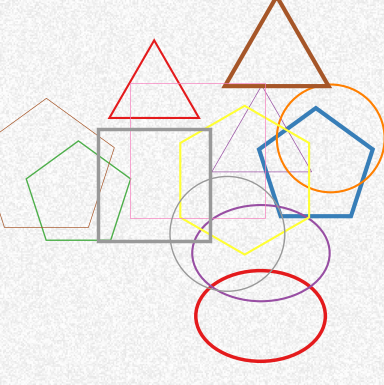[{"shape": "triangle", "thickness": 1.5, "radius": 0.67, "center": [0.4, 0.761]}, {"shape": "oval", "thickness": 2.5, "radius": 0.84, "center": [0.677, 0.179]}, {"shape": "pentagon", "thickness": 3, "radius": 0.78, "center": [0.82, 0.564]}, {"shape": "pentagon", "thickness": 1, "radius": 0.71, "center": [0.204, 0.491]}, {"shape": "triangle", "thickness": 0.5, "radius": 0.75, "center": [0.68, 0.628]}, {"shape": "oval", "thickness": 1.5, "radius": 0.89, "center": [0.678, 0.342]}, {"shape": "circle", "thickness": 1.5, "radius": 0.7, "center": [0.859, 0.64]}, {"shape": "hexagon", "thickness": 1.5, "radius": 0.97, "center": [0.636, 0.532]}, {"shape": "triangle", "thickness": 3, "radius": 0.78, "center": [0.719, 0.854]}, {"shape": "pentagon", "thickness": 0.5, "radius": 0.93, "center": [0.121, 0.559]}, {"shape": "square", "thickness": 0.5, "radius": 0.88, "center": [0.513, 0.609]}, {"shape": "circle", "thickness": 1, "radius": 0.75, "center": [0.591, 0.393]}, {"shape": "square", "thickness": 2.5, "radius": 0.73, "center": [0.4, 0.519]}]